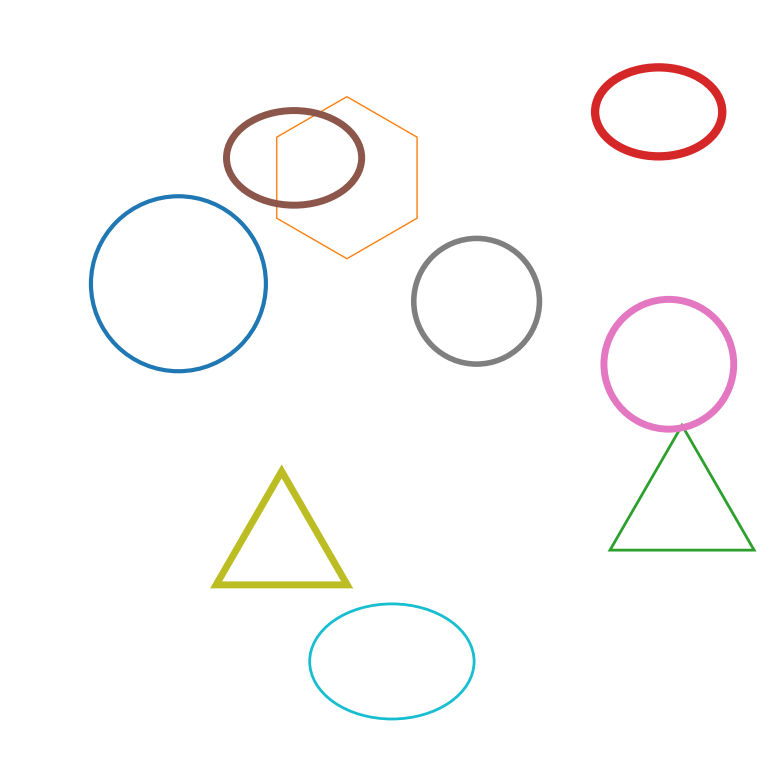[{"shape": "circle", "thickness": 1.5, "radius": 0.57, "center": [0.232, 0.632]}, {"shape": "hexagon", "thickness": 0.5, "radius": 0.53, "center": [0.451, 0.769]}, {"shape": "triangle", "thickness": 1, "radius": 0.54, "center": [0.886, 0.34]}, {"shape": "oval", "thickness": 3, "radius": 0.41, "center": [0.855, 0.855]}, {"shape": "oval", "thickness": 2.5, "radius": 0.44, "center": [0.382, 0.795]}, {"shape": "circle", "thickness": 2.5, "radius": 0.42, "center": [0.869, 0.527]}, {"shape": "circle", "thickness": 2, "radius": 0.41, "center": [0.619, 0.609]}, {"shape": "triangle", "thickness": 2.5, "radius": 0.49, "center": [0.366, 0.29]}, {"shape": "oval", "thickness": 1, "radius": 0.53, "center": [0.509, 0.141]}]